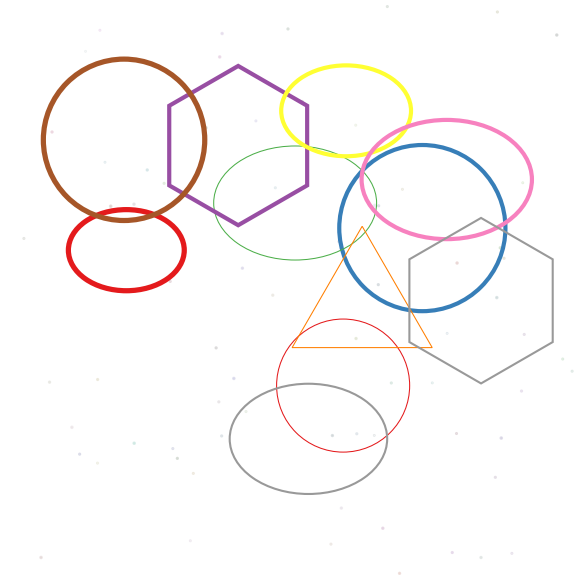[{"shape": "circle", "thickness": 0.5, "radius": 0.58, "center": [0.594, 0.331]}, {"shape": "oval", "thickness": 2.5, "radius": 0.5, "center": [0.219, 0.566]}, {"shape": "circle", "thickness": 2, "radius": 0.72, "center": [0.731, 0.604]}, {"shape": "oval", "thickness": 0.5, "radius": 0.71, "center": [0.511, 0.648]}, {"shape": "hexagon", "thickness": 2, "radius": 0.69, "center": [0.412, 0.747]}, {"shape": "triangle", "thickness": 0.5, "radius": 0.7, "center": [0.627, 0.467]}, {"shape": "oval", "thickness": 2, "radius": 0.56, "center": [0.599, 0.807]}, {"shape": "circle", "thickness": 2.5, "radius": 0.7, "center": [0.215, 0.757]}, {"shape": "oval", "thickness": 2, "radius": 0.74, "center": [0.774, 0.688]}, {"shape": "oval", "thickness": 1, "radius": 0.68, "center": [0.534, 0.239]}, {"shape": "hexagon", "thickness": 1, "radius": 0.72, "center": [0.833, 0.478]}]